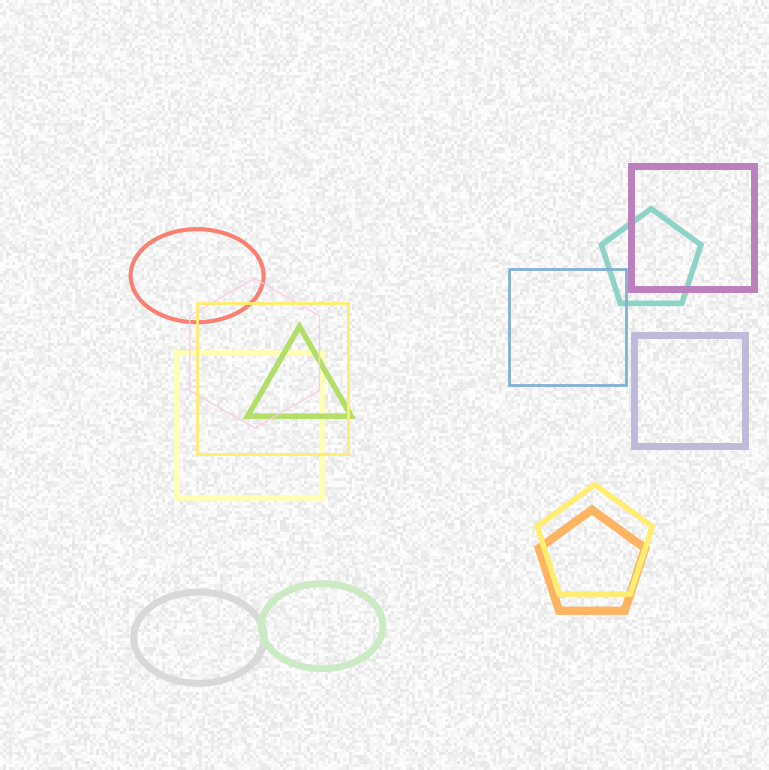[{"shape": "pentagon", "thickness": 2, "radius": 0.34, "center": [0.846, 0.661]}, {"shape": "square", "thickness": 2, "radius": 0.47, "center": [0.324, 0.447]}, {"shape": "square", "thickness": 2.5, "radius": 0.36, "center": [0.896, 0.493]}, {"shape": "oval", "thickness": 1.5, "radius": 0.43, "center": [0.256, 0.642]}, {"shape": "square", "thickness": 1, "radius": 0.38, "center": [0.737, 0.575]}, {"shape": "pentagon", "thickness": 3, "radius": 0.36, "center": [0.769, 0.265]}, {"shape": "triangle", "thickness": 2, "radius": 0.39, "center": [0.389, 0.498]}, {"shape": "hexagon", "thickness": 0.5, "radius": 0.49, "center": [0.331, 0.541]}, {"shape": "oval", "thickness": 2.5, "radius": 0.42, "center": [0.258, 0.172]}, {"shape": "square", "thickness": 2.5, "radius": 0.4, "center": [0.899, 0.704]}, {"shape": "oval", "thickness": 2.5, "radius": 0.39, "center": [0.418, 0.187]}, {"shape": "pentagon", "thickness": 2, "radius": 0.39, "center": [0.772, 0.292]}, {"shape": "square", "thickness": 1, "radius": 0.49, "center": [0.354, 0.508]}]